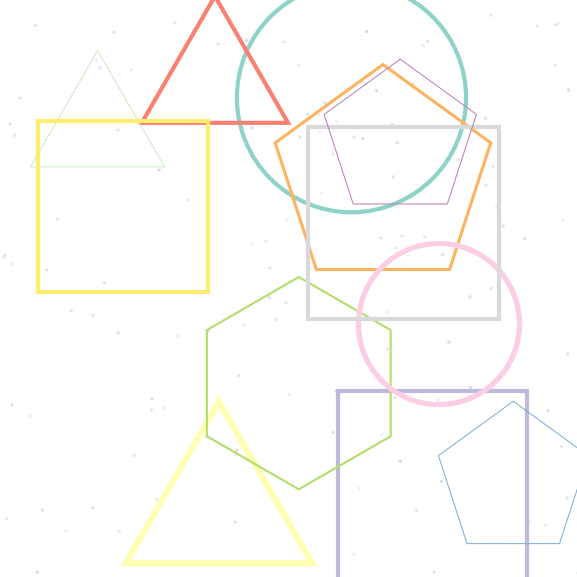[{"shape": "circle", "thickness": 2, "radius": 0.99, "center": [0.609, 0.83]}, {"shape": "triangle", "thickness": 3, "radius": 0.93, "center": [0.379, 0.117]}, {"shape": "square", "thickness": 2, "radius": 0.82, "center": [0.748, 0.158]}, {"shape": "triangle", "thickness": 2, "radius": 0.73, "center": [0.372, 0.86]}, {"shape": "pentagon", "thickness": 0.5, "radius": 0.68, "center": [0.889, 0.168]}, {"shape": "pentagon", "thickness": 1.5, "radius": 0.98, "center": [0.663, 0.691]}, {"shape": "hexagon", "thickness": 1, "radius": 0.92, "center": [0.517, 0.336]}, {"shape": "circle", "thickness": 2.5, "radius": 0.7, "center": [0.76, 0.438]}, {"shape": "square", "thickness": 2, "radius": 0.83, "center": [0.699, 0.613]}, {"shape": "pentagon", "thickness": 0.5, "radius": 0.69, "center": [0.693, 0.758]}, {"shape": "triangle", "thickness": 0.5, "radius": 0.67, "center": [0.169, 0.777]}, {"shape": "square", "thickness": 2, "radius": 0.74, "center": [0.213, 0.641]}]